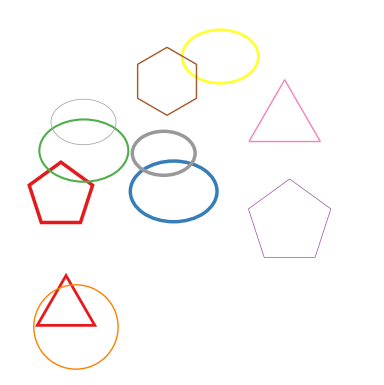[{"shape": "triangle", "thickness": 2, "radius": 0.43, "center": [0.171, 0.198]}, {"shape": "pentagon", "thickness": 2.5, "radius": 0.43, "center": [0.158, 0.492]}, {"shape": "oval", "thickness": 2.5, "radius": 0.56, "center": [0.451, 0.503]}, {"shape": "oval", "thickness": 1.5, "radius": 0.58, "center": [0.218, 0.609]}, {"shape": "pentagon", "thickness": 0.5, "radius": 0.56, "center": [0.752, 0.423]}, {"shape": "circle", "thickness": 1, "radius": 0.55, "center": [0.197, 0.151]}, {"shape": "oval", "thickness": 2, "radius": 0.49, "center": [0.572, 0.853]}, {"shape": "hexagon", "thickness": 1, "radius": 0.44, "center": [0.434, 0.789]}, {"shape": "triangle", "thickness": 1, "radius": 0.54, "center": [0.739, 0.686]}, {"shape": "oval", "thickness": 0.5, "radius": 0.42, "center": [0.217, 0.683]}, {"shape": "oval", "thickness": 2.5, "radius": 0.41, "center": [0.425, 0.602]}]